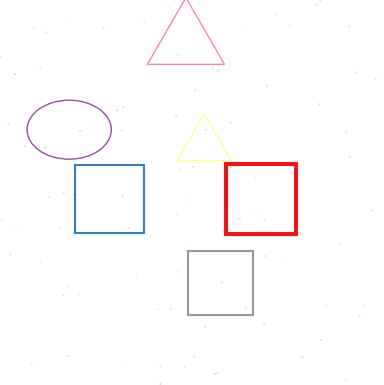[{"shape": "square", "thickness": 3, "radius": 0.45, "center": [0.678, 0.482]}, {"shape": "square", "thickness": 1.5, "radius": 0.45, "center": [0.285, 0.483]}, {"shape": "oval", "thickness": 1, "radius": 0.55, "center": [0.18, 0.663]}, {"shape": "triangle", "thickness": 0.5, "radius": 0.41, "center": [0.53, 0.624]}, {"shape": "triangle", "thickness": 1, "radius": 0.58, "center": [0.483, 0.891]}, {"shape": "square", "thickness": 1.5, "radius": 0.42, "center": [0.573, 0.265]}]